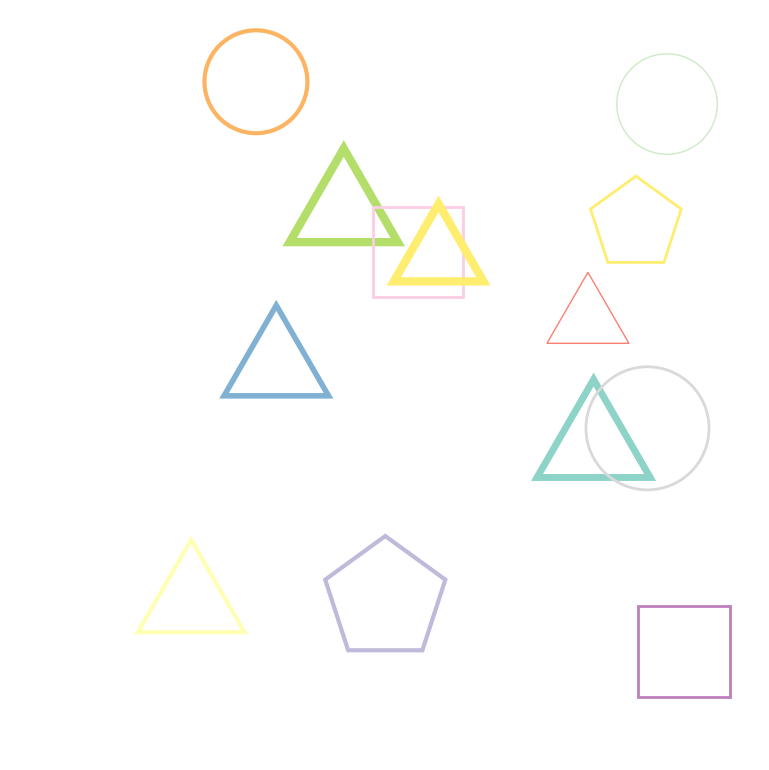[{"shape": "triangle", "thickness": 2.5, "radius": 0.42, "center": [0.771, 0.422]}, {"shape": "triangle", "thickness": 1.5, "radius": 0.4, "center": [0.248, 0.219]}, {"shape": "pentagon", "thickness": 1.5, "radius": 0.41, "center": [0.5, 0.222]}, {"shape": "triangle", "thickness": 0.5, "radius": 0.31, "center": [0.764, 0.585]}, {"shape": "triangle", "thickness": 2, "radius": 0.39, "center": [0.359, 0.525]}, {"shape": "circle", "thickness": 1.5, "radius": 0.33, "center": [0.332, 0.894]}, {"shape": "triangle", "thickness": 3, "radius": 0.41, "center": [0.446, 0.726]}, {"shape": "square", "thickness": 1, "radius": 0.29, "center": [0.542, 0.673]}, {"shape": "circle", "thickness": 1, "radius": 0.4, "center": [0.841, 0.444]}, {"shape": "square", "thickness": 1, "radius": 0.3, "center": [0.888, 0.154]}, {"shape": "circle", "thickness": 0.5, "radius": 0.33, "center": [0.866, 0.865]}, {"shape": "pentagon", "thickness": 1, "radius": 0.31, "center": [0.826, 0.709]}, {"shape": "triangle", "thickness": 3, "radius": 0.34, "center": [0.57, 0.668]}]